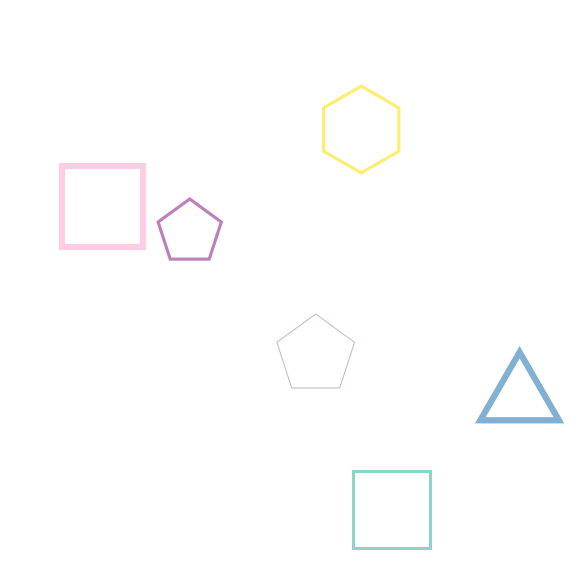[{"shape": "square", "thickness": 1.5, "radius": 0.33, "center": [0.678, 0.117]}, {"shape": "pentagon", "thickness": 0.5, "radius": 0.35, "center": [0.547, 0.385]}, {"shape": "triangle", "thickness": 3, "radius": 0.39, "center": [0.9, 0.311]}, {"shape": "square", "thickness": 3, "radius": 0.35, "center": [0.177, 0.641]}, {"shape": "pentagon", "thickness": 1.5, "radius": 0.29, "center": [0.329, 0.597]}, {"shape": "hexagon", "thickness": 1.5, "radius": 0.38, "center": [0.626, 0.775]}]